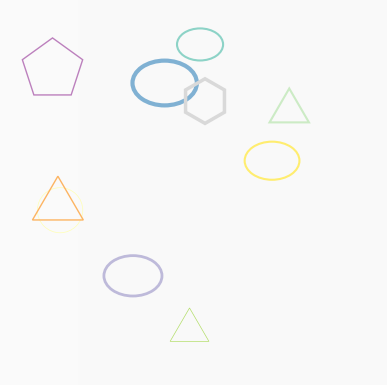[{"shape": "oval", "thickness": 1.5, "radius": 0.3, "center": [0.516, 0.885]}, {"shape": "circle", "thickness": 0.5, "radius": 0.29, "center": [0.155, 0.454]}, {"shape": "oval", "thickness": 2, "radius": 0.37, "center": [0.343, 0.284]}, {"shape": "oval", "thickness": 3, "radius": 0.42, "center": [0.425, 0.784]}, {"shape": "triangle", "thickness": 1, "radius": 0.38, "center": [0.149, 0.467]}, {"shape": "triangle", "thickness": 0.5, "radius": 0.29, "center": [0.489, 0.142]}, {"shape": "hexagon", "thickness": 2.5, "radius": 0.29, "center": [0.529, 0.737]}, {"shape": "pentagon", "thickness": 1, "radius": 0.41, "center": [0.136, 0.82]}, {"shape": "triangle", "thickness": 1.5, "radius": 0.29, "center": [0.746, 0.711]}, {"shape": "oval", "thickness": 1.5, "radius": 0.35, "center": [0.702, 0.583]}]